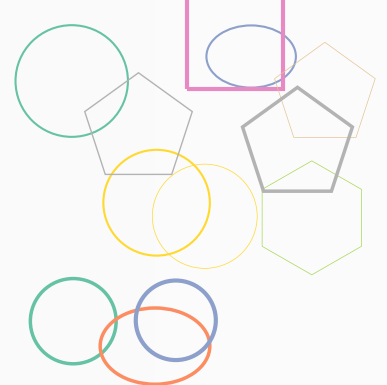[{"shape": "circle", "thickness": 2.5, "radius": 0.55, "center": [0.189, 0.166]}, {"shape": "circle", "thickness": 1.5, "radius": 0.73, "center": [0.185, 0.79]}, {"shape": "oval", "thickness": 2.5, "radius": 0.71, "center": [0.4, 0.101]}, {"shape": "oval", "thickness": 1.5, "radius": 0.58, "center": [0.648, 0.853]}, {"shape": "circle", "thickness": 3, "radius": 0.52, "center": [0.454, 0.168]}, {"shape": "square", "thickness": 3, "radius": 0.62, "center": [0.607, 0.891]}, {"shape": "hexagon", "thickness": 0.5, "radius": 0.74, "center": [0.805, 0.434]}, {"shape": "circle", "thickness": 0.5, "radius": 0.68, "center": [0.528, 0.438]}, {"shape": "circle", "thickness": 1.5, "radius": 0.69, "center": [0.404, 0.473]}, {"shape": "pentagon", "thickness": 0.5, "radius": 0.68, "center": [0.838, 0.754]}, {"shape": "pentagon", "thickness": 2.5, "radius": 0.75, "center": [0.768, 0.624]}, {"shape": "pentagon", "thickness": 1, "radius": 0.73, "center": [0.357, 0.665]}]